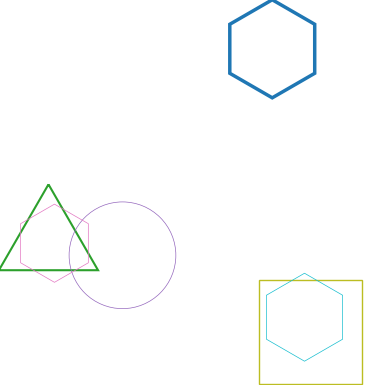[{"shape": "hexagon", "thickness": 2.5, "radius": 0.64, "center": [0.707, 0.873]}, {"shape": "triangle", "thickness": 1.5, "radius": 0.74, "center": [0.126, 0.372]}, {"shape": "circle", "thickness": 0.5, "radius": 0.69, "center": [0.318, 0.337]}, {"shape": "hexagon", "thickness": 0.5, "radius": 0.51, "center": [0.142, 0.368]}, {"shape": "square", "thickness": 1, "radius": 0.67, "center": [0.806, 0.138]}, {"shape": "hexagon", "thickness": 0.5, "radius": 0.57, "center": [0.791, 0.176]}]